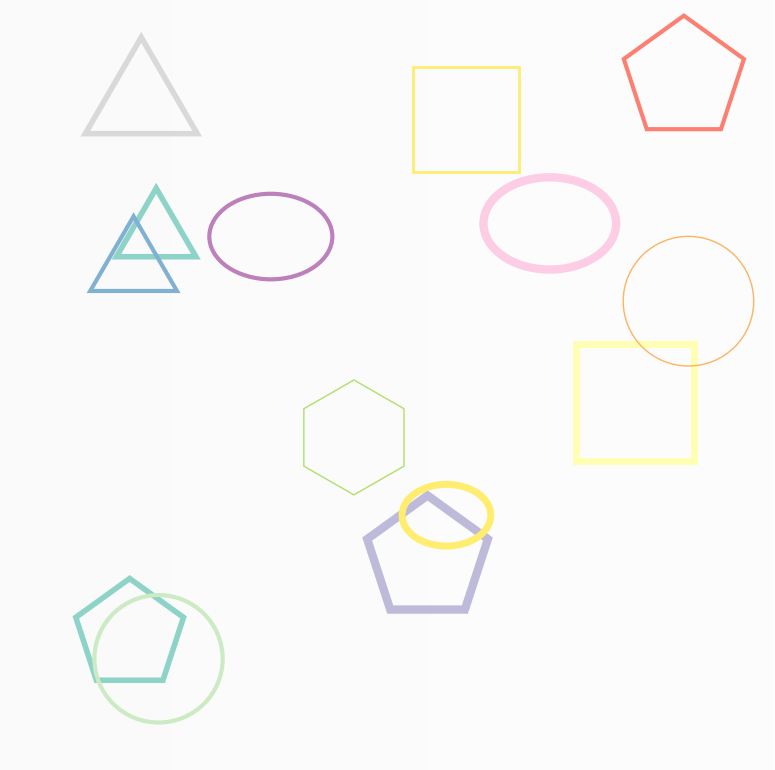[{"shape": "triangle", "thickness": 2, "radius": 0.3, "center": [0.202, 0.696]}, {"shape": "pentagon", "thickness": 2, "radius": 0.37, "center": [0.167, 0.176]}, {"shape": "square", "thickness": 2.5, "radius": 0.38, "center": [0.819, 0.477]}, {"shape": "pentagon", "thickness": 3, "radius": 0.41, "center": [0.552, 0.275]}, {"shape": "pentagon", "thickness": 1.5, "radius": 0.41, "center": [0.882, 0.898]}, {"shape": "triangle", "thickness": 1.5, "radius": 0.32, "center": [0.172, 0.654]}, {"shape": "circle", "thickness": 0.5, "radius": 0.42, "center": [0.888, 0.609]}, {"shape": "hexagon", "thickness": 0.5, "radius": 0.37, "center": [0.457, 0.432]}, {"shape": "oval", "thickness": 3, "radius": 0.43, "center": [0.709, 0.71]}, {"shape": "triangle", "thickness": 2, "radius": 0.42, "center": [0.182, 0.868]}, {"shape": "oval", "thickness": 1.5, "radius": 0.4, "center": [0.349, 0.693]}, {"shape": "circle", "thickness": 1.5, "radius": 0.41, "center": [0.205, 0.144]}, {"shape": "oval", "thickness": 2.5, "radius": 0.29, "center": [0.576, 0.331]}, {"shape": "square", "thickness": 1, "radius": 0.34, "center": [0.601, 0.845]}]